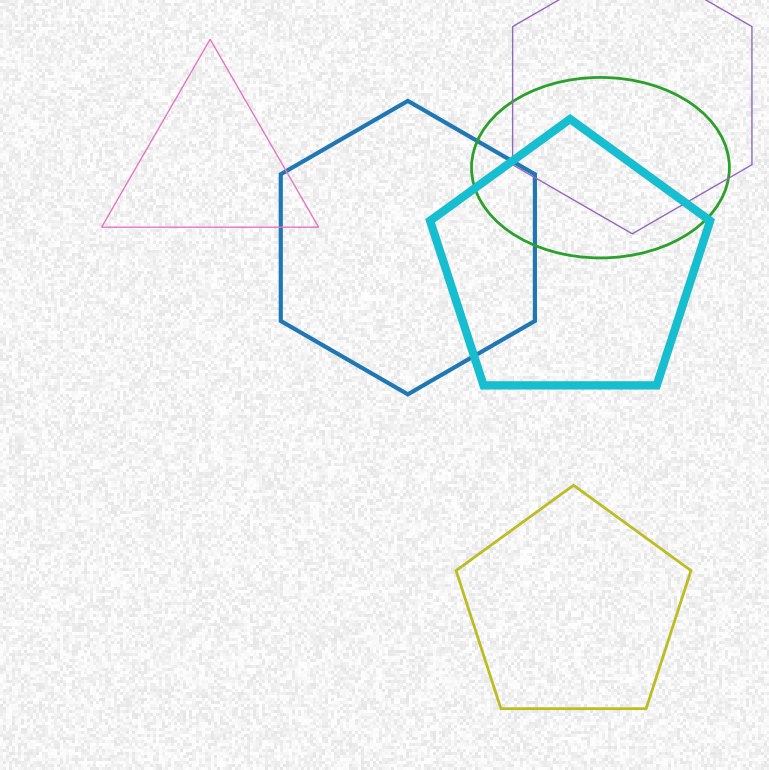[{"shape": "hexagon", "thickness": 1.5, "radius": 0.95, "center": [0.53, 0.678]}, {"shape": "oval", "thickness": 1, "radius": 0.84, "center": [0.78, 0.782]}, {"shape": "hexagon", "thickness": 0.5, "radius": 0.9, "center": [0.821, 0.876]}, {"shape": "triangle", "thickness": 0.5, "radius": 0.81, "center": [0.273, 0.786]}, {"shape": "pentagon", "thickness": 1, "radius": 0.8, "center": [0.745, 0.209]}, {"shape": "pentagon", "thickness": 3, "radius": 0.96, "center": [0.74, 0.654]}]